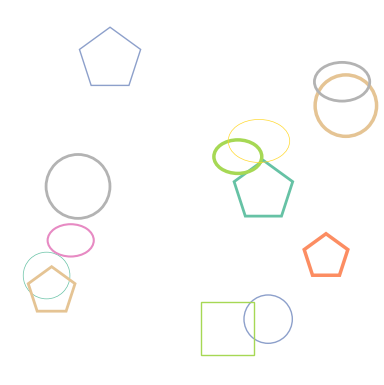[{"shape": "circle", "thickness": 0.5, "radius": 0.3, "center": [0.121, 0.284]}, {"shape": "pentagon", "thickness": 2, "radius": 0.4, "center": [0.684, 0.503]}, {"shape": "pentagon", "thickness": 2.5, "radius": 0.3, "center": [0.847, 0.333]}, {"shape": "pentagon", "thickness": 1, "radius": 0.42, "center": [0.286, 0.846]}, {"shape": "circle", "thickness": 1, "radius": 0.31, "center": [0.697, 0.171]}, {"shape": "oval", "thickness": 1.5, "radius": 0.3, "center": [0.184, 0.376]}, {"shape": "square", "thickness": 1, "radius": 0.35, "center": [0.592, 0.146]}, {"shape": "oval", "thickness": 2.5, "radius": 0.31, "center": [0.618, 0.593]}, {"shape": "oval", "thickness": 0.5, "radius": 0.4, "center": [0.673, 0.634]}, {"shape": "pentagon", "thickness": 2, "radius": 0.32, "center": [0.134, 0.243]}, {"shape": "circle", "thickness": 2.5, "radius": 0.4, "center": [0.898, 0.726]}, {"shape": "oval", "thickness": 2, "radius": 0.36, "center": [0.888, 0.788]}, {"shape": "circle", "thickness": 2, "radius": 0.41, "center": [0.203, 0.516]}]